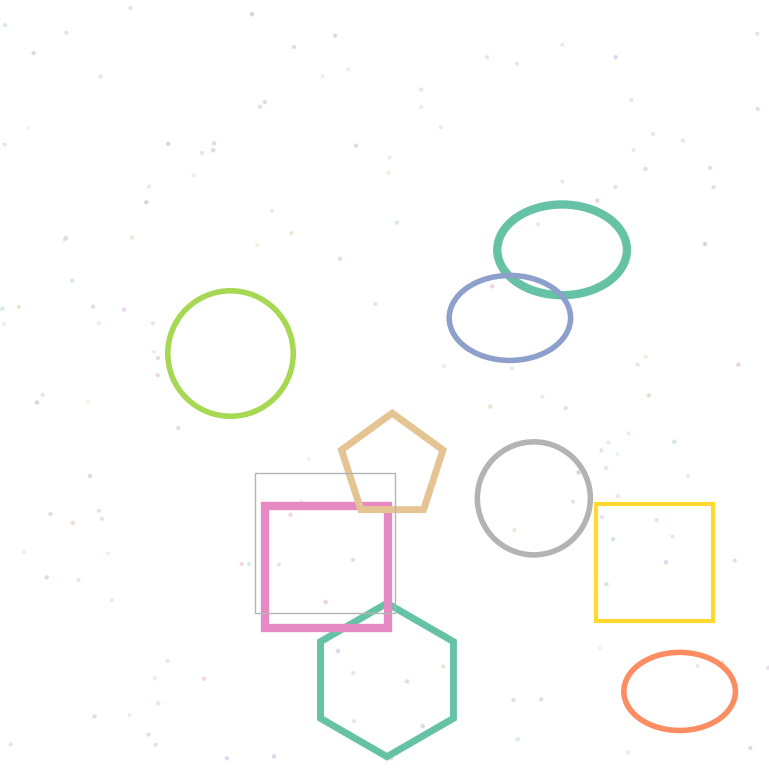[{"shape": "oval", "thickness": 3, "radius": 0.42, "center": [0.73, 0.676]}, {"shape": "hexagon", "thickness": 2.5, "radius": 0.5, "center": [0.503, 0.117]}, {"shape": "oval", "thickness": 2, "radius": 0.36, "center": [0.883, 0.102]}, {"shape": "oval", "thickness": 2, "radius": 0.39, "center": [0.662, 0.587]}, {"shape": "square", "thickness": 3, "radius": 0.4, "center": [0.424, 0.264]}, {"shape": "circle", "thickness": 2, "radius": 0.41, "center": [0.299, 0.541]}, {"shape": "square", "thickness": 1.5, "radius": 0.38, "center": [0.85, 0.27]}, {"shape": "pentagon", "thickness": 2.5, "radius": 0.35, "center": [0.509, 0.394]}, {"shape": "circle", "thickness": 2, "radius": 0.37, "center": [0.693, 0.353]}, {"shape": "square", "thickness": 0.5, "radius": 0.45, "center": [0.422, 0.295]}]